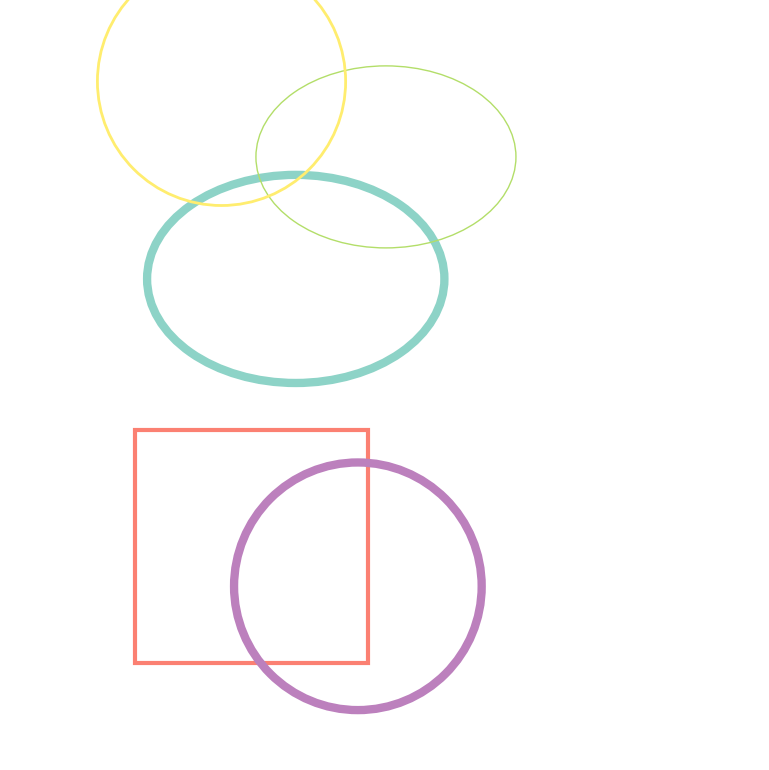[{"shape": "oval", "thickness": 3, "radius": 0.97, "center": [0.384, 0.638]}, {"shape": "square", "thickness": 1.5, "radius": 0.76, "center": [0.326, 0.29]}, {"shape": "oval", "thickness": 0.5, "radius": 0.84, "center": [0.501, 0.796]}, {"shape": "circle", "thickness": 3, "radius": 0.8, "center": [0.465, 0.239]}, {"shape": "circle", "thickness": 1, "radius": 0.81, "center": [0.288, 0.894]}]